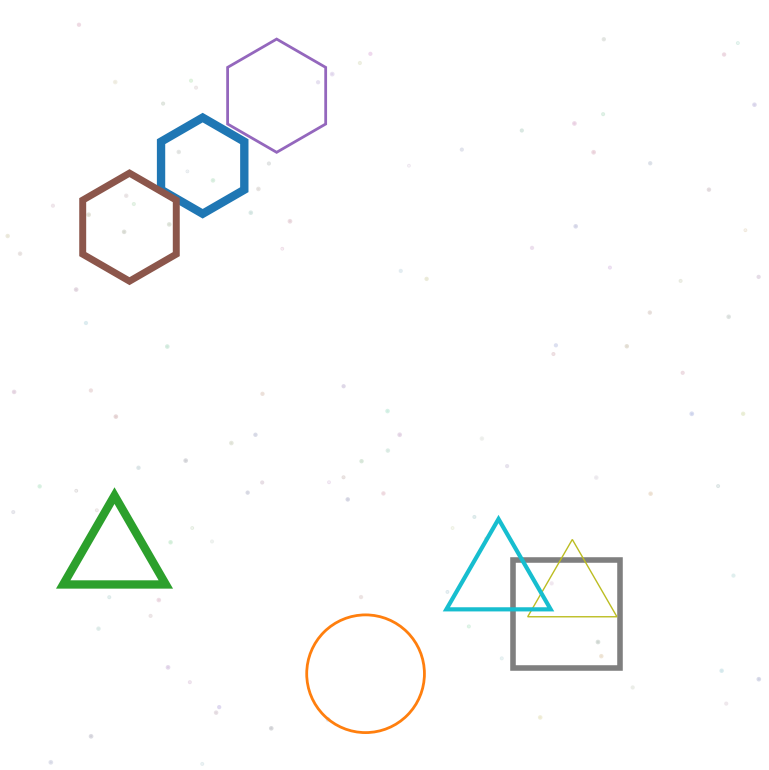[{"shape": "hexagon", "thickness": 3, "radius": 0.31, "center": [0.263, 0.785]}, {"shape": "circle", "thickness": 1, "radius": 0.38, "center": [0.475, 0.125]}, {"shape": "triangle", "thickness": 3, "radius": 0.38, "center": [0.149, 0.279]}, {"shape": "hexagon", "thickness": 1, "radius": 0.37, "center": [0.359, 0.876]}, {"shape": "hexagon", "thickness": 2.5, "radius": 0.35, "center": [0.168, 0.705]}, {"shape": "square", "thickness": 2, "radius": 0.35, "center": [0.736, 0.203]}, {"shape": "triangle", "thickness": 0.5, "radius": 0.33, "center": [0.743, 0.232]}, {"shape": "triangle", "thickness": 1.5, "radius": 0.39, "center": [0.647, 0.248]}]